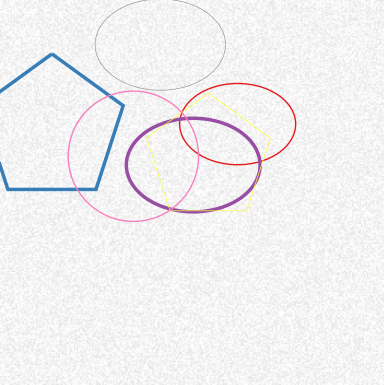[{"shape": "oval", "thickness": 1, "radius": 0.75, "center": [0.617, 0.678]}, {"shape": "pentagon", "thickness": 2.5, "radius": 0.97, "center": [0.135, 0.665]}, {"shape": "oval", "thickness": 2.5, "radius": 0.87, "center": [0.502, 0.571]}, {"shape": "pentagon", "thickness": 0.5, "radius": 0.85, "center": [0.541, 0.589]}, {"shape": "circle", "thickness": 1, "radius": 0.85, "center": [0.346, 0.594]}, {"shape": "oval", "thickness": 0.5, "radius": 0.85, "center": [0.416, 0.884]}]